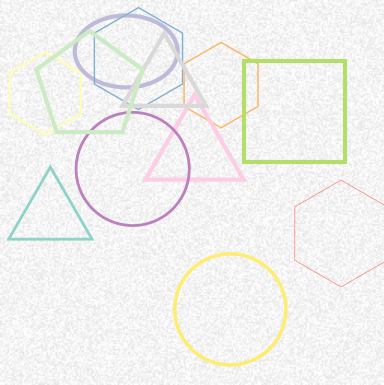[{"shape": "triangle", "thickness": 2, "radius": 0.62, "center": [0.131, 0.441]}, {"shape": "hexagon", "thickness": 1.5, "radius": 0.53, "center": [0.117, 0.758]}, {"shape": "oval", "thickness": 3, "radius": 0.67, "center": [0.328, 0.866]}, {"shape": "hexagon", "thickness": 0.5, "radius": 0.69, "center": [0.886, 0.393]}, {"shape": "hexagon", "thickness": 1, "radius": 0.66, "center": [0.36, 0.848]}, {"shape": "hexagon", "thickness": 1, "radius": 0.55, "center": [0.574, 0.779]}, {"shape": "square", "thickness": 3, "radius": 0.66, "center": [0.765, 0.71]}, {"shape": "triangle", "thickness": 3, "radius": 0.74, "center": [0.506, 0.607]}, {"shape": "triangle", "thickness": 3, "radius": 0.63, "center": [0.427, 0.788]}, {"shape": "circle", "thickness": 2, "radius": 0.74, "center": [0.345, 0.561]}, {"shape": "pentagon", "thickness": 3, "radius": 0.73, "center": [0.232, 0.774]}, {"shape": "circle", "thickness": 2.5, "radius": 0.72, "center": [0.598, 0.196]}]